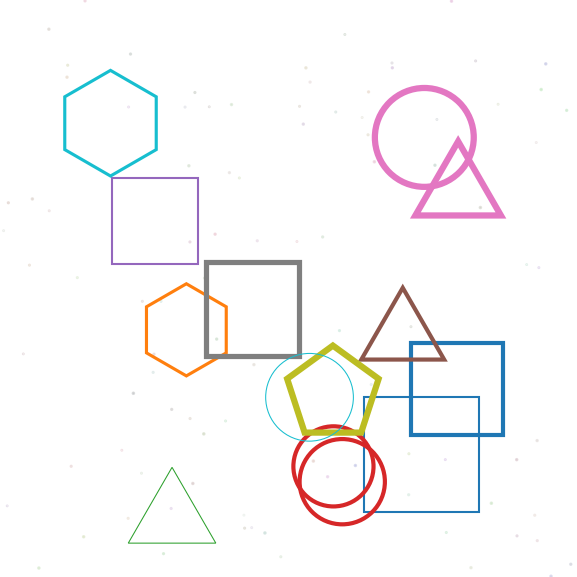[{"shape": "square", "thickness": 2, "radius": 0.4, "center": [0.791, 0.325]}, {"shape": "square", "thickness": 1, "radius": 0.5, "center": [0.73, 0.212]}, {"shape": "hexagon", "thickness": 1.5, "radius": 0.4, "center": [0.323, 0.428]}, {"shape": "triangle", "thickness": 0.5, "radius": 0.44, "center": [0.298, 0.102]}, {"shape": "circle", "thickness": 2, "radius": 0.37, "center": [0.593, 0.165]}, {"shape": "circle", "thickness": 2, "radius": 0.35, "center": [0.577, 0.192]}, {"shape": "square", "thickness": 1, "radius": 0.37, "center": [0.268, 0.616]}, {"shape": "triangle", "thickness": 2, "radius": 0.41, "center": [0.697, 0.418]}, {"shape": "triangle", "thickness": 3, "radius": 0.43, "center": [0.793, 0.669]}, {"shape": "circle", "thickness": 3, "radius": 0.43, "center": [0.735, 0.761]}, {"shape": "square", "thickness": 2.5, "radius": 0.41, "center": [0.437, 0.464]}, {"shape": "pentagon", "thickness": 3, "radius": 0.42, "center": [0.576, 0.317]}, {"shape": "circle", "thickness": 0.5, "radius": 0.38, "center": [0.536, 0.311]}, {"shape": "hexagon", "thickness": 1.5, "radius": 0.46, "center": [0.191, 0.786]}]